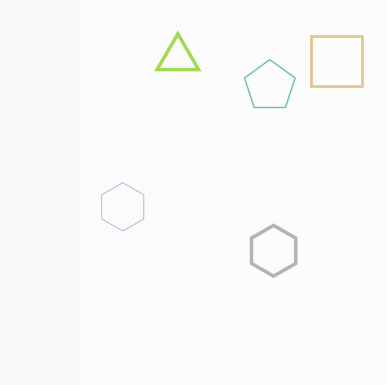[{"shape": "pentagon", "thickness": 1, "radius": 0.34, "center": [0.696, 0.776]}, {"shape": "hexagon", "thickness": 0.5, "radius": 0.31, "center": [0.317, 0.463]}, {"shape": "triangle", "thickness": 2.5, "radius": 0.31, "center": [0.459, 0.85]}, {"shape": "square", "thickness": 2, "radius": 0.33, "center": [0.869, 0.842]}, {"shape": "hexagon", "thickness": 2.5, "radius": 0.33, "center": [0.706, 0.349]}]